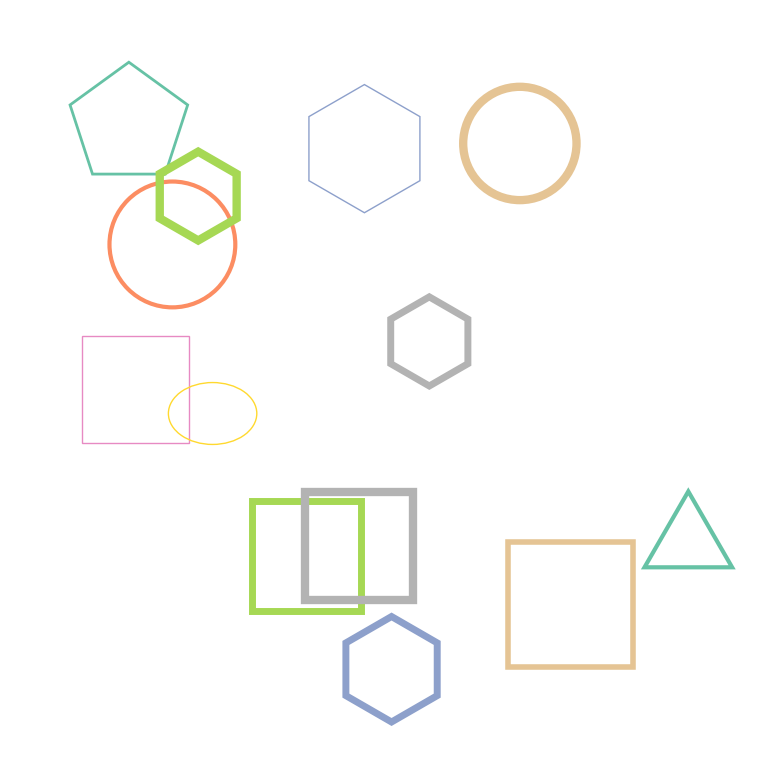[{"shape": "pentagon", "thickness": 1, "radius": 0.4, "center": [0.167, 0.839]}, {"shape": "triangle", "thickness": 1.5, "radius": 0.33, "center": [0.894, 0.296]}, {"shape": "circle", "thickness": 1.5, "radius": 0.41, "center": [0.224, 0.683]}, {"shape": "hexagon", "thickness": 2.5, "radius": 0.34, "center": [0.509, 0.131]}, {"shape": "hexagon", "thickness": 0.5, "radius": 0.42, "center": [0.473, 0.807]}, {"shape": "square", "thickness": 0.5, "radius": 0.35, "center": [0.176, 0.494]}, {"shape": "square", "thickness": 2.5, "radius": 0.35, "center": [0.398, 0.278]}, {"shape": "hexagon", "thickness": 3, "radius": 0.29, "center": [0.257, 0.745]}, {"shape": "oval", "thickness": 0.5, "radius": 0.29, "center": [0.276, 0.463]}, {"shape": "square", "thickness": 2, "radius": 0.41, "center": [0.741, 0.215]}, {"shape": "circle", "thickness": 3, "radius": 0.37, "center": [0.675, 0.814]}, {"shape": "square", "thickness": 3, "radius": 0.35, "center": [0.466, 0.291]}, {"shape": "hexagon", "thickness": 2.5, "radius": 0.29, "center": [0.558, 0.557]}]